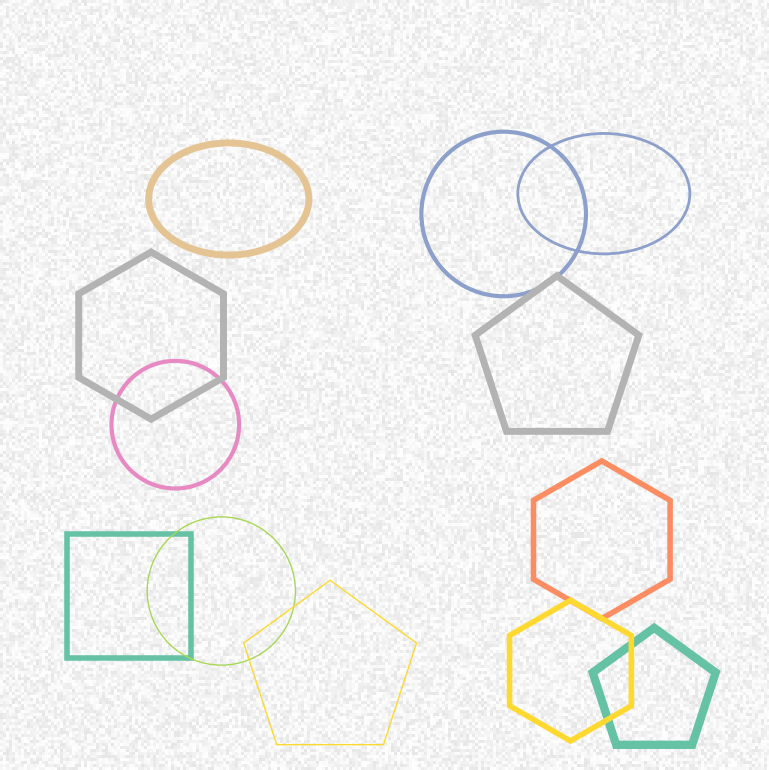[{"shape": "pentagon", "thickness": 3, "radius": 0.42, "center": [0.85, 0.101]}, {"shape": "square", "thickness": 2, "radius": 0.41, "center": [0.168, 0.226]}, {"shape": "hexagon", "thickness": 2, "radius": 0.51, "center": [0.782, 0.299]}, {"shape": "oval", "thickness": 1, "radius": 0.56, "center": [0.784, 0.748]}, {"shape": "circle", "thickness": 1.5, "radius": 0.53, "center": [0.654, 0.722]}, {"shape": "circle", "thickness": 1.5, "radius": 0.41, "center": [0.228, 0.448]}, {"shape": "circle", "thickness": 0.5, "radius": 0.48, "center": [0.287, 0.232]}, {"shape": "pentagon", "thickness": 0.5, "radius": 0.59, "center": [0.429, 0.128]}, {"shape": "hexagon", "thickness": 2, "radius": 0.46, "center": [0.741, 0.129]}, {"shape": "oval", "thickness": 2.5, "radius": 0.52, "center": [0.297, 0.742]}, {"shape": "hexagon", "thickness": 2.5, "radius": 0.54, "center": [0.196, 0.564]}, {"shape": "pentagon", "thickness": 2.5, "radius": 0.56, "center": [0.723, 0.53]}]